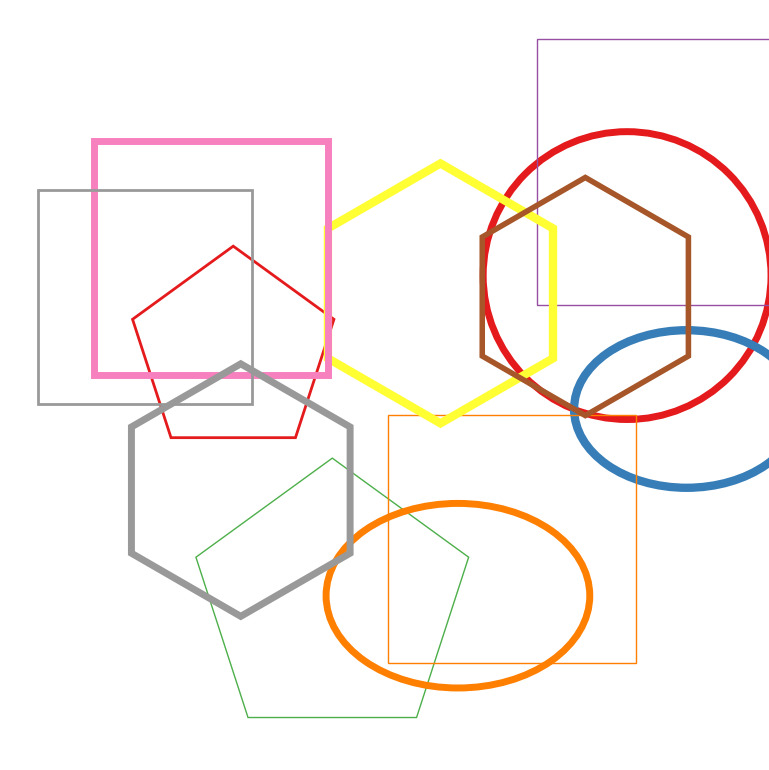[{"shape": "pentagon", "thickness": 1, "radius": 0.69, "center": [0.303, 0.543]}, {"shape": "circle", "thickness": 2.5, "radius": 0.93, "center": [0.814, 0.642]}, {"shape": "oval", "thickness": 3, "radius": 0.73, "center": [0.892, 0.469]}, {"shape": "pentagon", "thickness": 0.5, "radius": 0.93, "center": [0.432, 0.219]}, {"shape": "square", "thickness": 0.5, "radius": 0.86, "center": [0.871, 0.776]}, {"shape": "oval", "thickness": 2.5, "radius": 0.86, "center": [0.595, 0.226]}, {"shape": "square", "thickness": 0.5, "radius": 0.81, "center": [0.665, 0.3]}, {"shape": "hexagon", "thickness": 3, "radius": 0.84, "center": [0.572, 0.619]}, {"shape": "hexagon", "thickness": 2, "radius": 0.77, "center": [0.76, 0.615]}, {"shape": "square", "thickness": 2.5, "radius": 0.76, "center": [0.275, 0.664]}, {"shape": "hexagon", "thickness": 2.5, "radius": 0.82, "center": [0.313, 0.364]}, {"shape": "square", "thickness": 1, "radius": 0.69, "center": [0.188, 0.615]}]